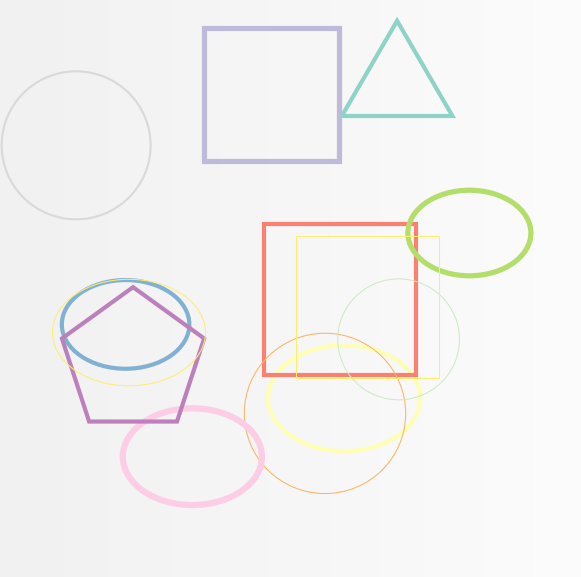[{"shape": "triangle", "thickness": 2, "radius": 0.55, "center": [0.683, 0.853]}, {"shape": "oval", "thickness": 2, "radius": 0.65, "center": [0.592, 0.31]}, {"shape": "square", "thickness": 2.5, "radius": 0.58, "center": [0.467, 0.836]}, {"shape": "square", "thickness": 2, "radius": 0.65, "center": [0.584, 0.48]}, {"shape": "oval", "thickness": 2, "radius": 0.55, "center": [0.216, 0.437]}, {"shape": "circle", "thickness": 0.5, "radius": 0.69, "center": [0.559, 0.283]}, {"shape": "oval", "thickness": 2.5, "radius": 0.53, "center": [0.808, 0.596]}, {"shape": "oval", "thickness": 3, "radius": 0.6, "center": [0.331, 0.208]}, {"shape": "circle", "thickness": 1, "radius": 0.64, "center": [0.131, 0.747]}, {"shape": "pentagon", "thickness": 2, "radius": 0.64, "center": [0.229, 0.373]}, {"shape": "circle", "thickness": 0.5, "radius": 0.52, "center": [0.686, 0.411]}, {"shape": "oval", "thickness": 0.5, "radius": 0.66, "center": [0.222, 0.423]}, {"shape": "square", "thickness": 0.5, "radius": 0.61, "center": [0.632, 0.467]}]